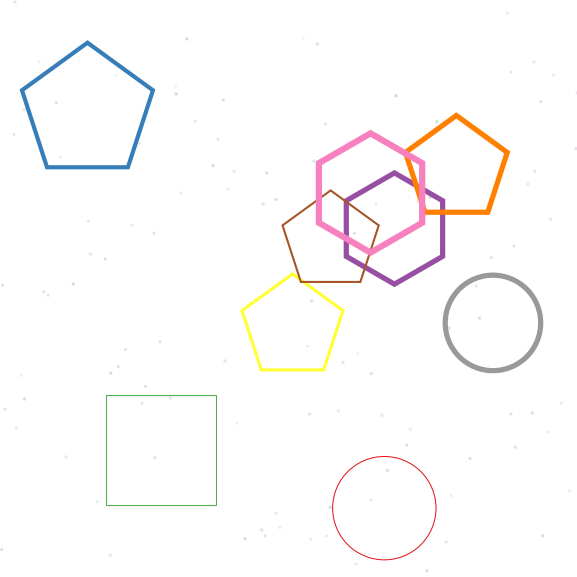[{"shape": "circle", "thickness": 0.5, "radius": 0.45, "center": [0.666, 0.119]}, {"shape": "pentagon", "thickness": 2, "radius": 0.6, "center": [0.151, 0.806]}, {"shape": "square", "thickness": 0.5, "radius": 0.48, "center": [0.279, 0.22]}, {"shape": "hexagon", "thickness": 2.5, "radius": 0.48, "center": [0.683, 0.603]}, {"shape": "pentagon", "thickness": 2.5, "radius": 0.46, "center": [0.79, 0.707]}, {"shape": "pentagon", "thickness": 1.5, "radius": 0.46, "center": [0.506, 0.433]}, {"shape": "pentagon", "thickness": 1, "radius": 0.44, "center": [0.573, 0.582]}, {"shape": "hexagon", "thickness": 3, "radius": 0.52, "center": [0.642, 0.665]}, {"shape": "circle", "thickness": 2.5, "radius": 0.41, "center": [0.854, 0.44]}]